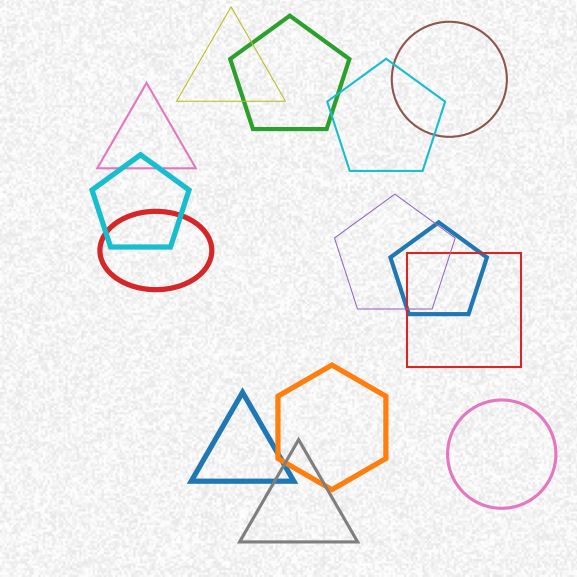[{"shape": "triangle", "thickness": 2.5, "radius": 0.51, "center": [0.42, 0.217]}, {"shape": "pentagon", "thickness": 2, "radius": 0.44, "center": [0.76, 0.526]}, {"shape": "hexagon", "thickness": 2.5, "radius": 0.54, "center": [0.575, 0.259]}, {"shape": "pentagon", "thickness": 2, "radius": 0.54, "center": [0.502, 0.863]}, {"shape": "square", "thickness": 1, "radius": 0.49, "center": [0.803, 0.462]}, {"shape": "oval", "thickness": 2.5, "radius": 0.48, "center": [0.27, 0.565]}, {"shape": "pentagon", "thickness": 0.5, "radius": 0.55, "center": [0.684, 0.553]}, {"shape": "circle", "thickness": 1, "radius": 0.5, "center": [0.778, 0.862]}, {"shape": "circle", "thickness": 1.5, "radius": 0.47, "center": [0.869, 0.213]}, {"shape": "triangle", "thickness": 1, "radius": 0.49, "center": [0.254, 0.757]}, {"shape": "triangle", "thickness": 1.5, "radius": 0.59, "center": [0.517, 0.12]}, {"shape": "triangle", "thickness": 0.5, "radius": 0.54, "center": [0.4, 0.878]}, {"shape": "pentagon", "thickness": 1, "radius": 0.54, "center": [0.669, 0.79]}, {"shape": "pentagon", "thickness": 2.5, "radius": 0.44, "center": [0.243, 0.643]}]